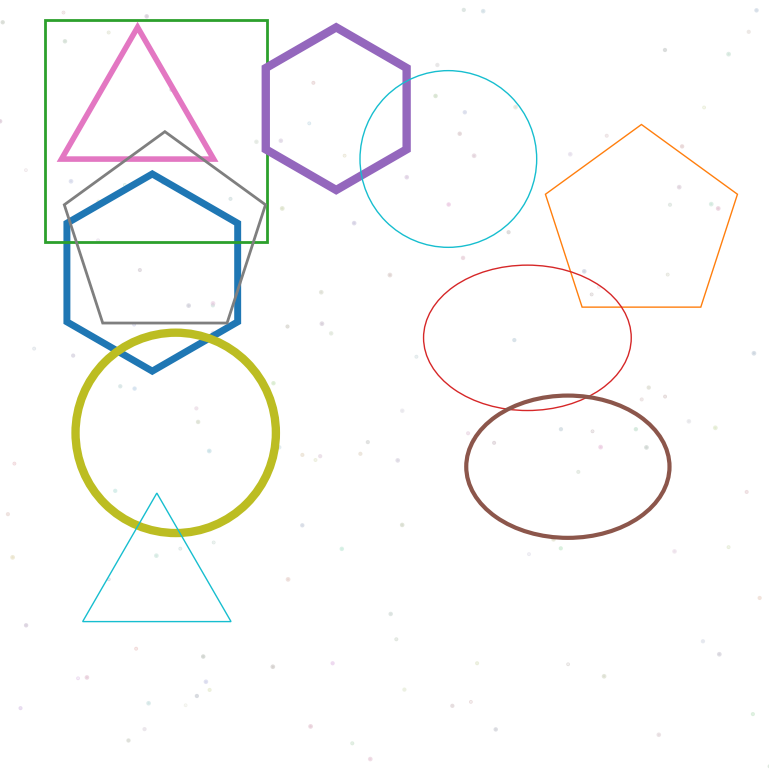[{"shape": "hexagon", "thickness": 2.5, "radius": 0.64, "center": [0.198, 0.646]}, {"shape": "pentagon", "thickness": 0.5, "radius": 0.66, "center": [0.833, 0.707]}, {"shape": "square", "thickness": 1, "radius": 0.72, "center": [0.203, 0.83]}, {"shape": "oval", "thickness": 0.5, "radius": 0.67, "center": [0.685, 0.561]}, {"shape": "hexagon", "thickness": 3, "radius": 0.53, "center": [0.437, 0.859]}, {"shape": "oval", "thickness": 1.5, "radius": 0.66, "center": [0.738, 0.394]}, {"shape": "triangle", "thickness": 2, "radius": 0.57, "center": [0.179, 0.85]}, {"shape": "pentagon", "thickness": 1, "radius": 0.69, "center": [0.214, 0.692]}, {"shape": "circle", "thickness": 3, "radius": 0.65, "center": [0.228, 0.438]}, {"shape": "triangle", "thickness": 0.5, "radius": 0.56, "center": [0.204, 0.248]}, {"shape": "circle", "thickness": 0.5, "radius": 0.57, "center": [0.582, 0.794]}]